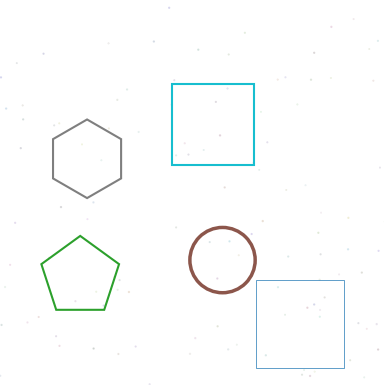[{"shape": "square", "thickness": 0.5, "radius": 0.57, "center": [0.779, 0.158]}, {"shape": "pentagon", "thickness": 1.5, "radius": 0.53, "center": [0.208, 0.281]}, {"shape": "circle", "thickness": 2.5, "radius": 0.42, "center": [0.578, 0.324]}, {"shape": "hexagon", "thickness": 1.5, "radius": 0.51, "center": [0.226, 0.588]}, {"shape": "square", "thickness": 1.5, "radius": 0.53, "center": [0.553, 0.677]}]